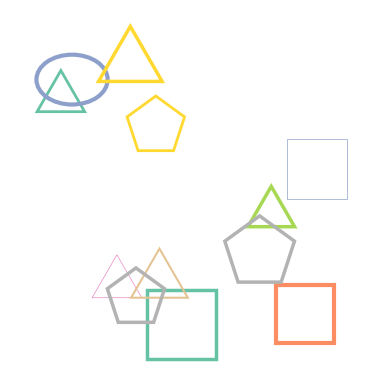[{"shape": "square", "thickness": 2.5, "radius": 0.45, "center": [0.472, 0.158]}, {"shape": "triangle", "thickness": 2, "radius": 0.36, "center": [0.158, 0.746]}, {"shape": "square", "thickness": 3, "radius": 0.38, "center": [0.793, 0.184]}, {"shape": "square", "thickness": 0.5, "radius": 0.39, "center": [0.823, 0.56]}, {"shape": "oval", "thickness": 3, "radius": 0.46, "center": [0.187, 0.793]}, {"shape": "triangle", "thickness": 0.5, "radius": 0.37, "center": [0.304, 0.264]}, {"shape": "triangle", "thickness": 2.5, "radius": 0.35, "center": [0.705, 0.446]}, {"shape": "triangle", "thickness": 2.5, "radius": 0.48, "center": [0.339, 0.836]}, {"shape": "pentagon", "thickness": 2, "radius": 0.39, "center": [0.405, 0.672]}, {"shape": "triangle", "thickness": 1.5, "radius": 0.42, "center": [0.414, 0.269]}, {"shape": "pentagon", "thickness": 2.5, "radius": 0.48, "center": [0.674, 0.344]}, {"shape": "pentagon", "thickness": 2.5, "radius": 0.39, "center": [0.353, 0.226]}]